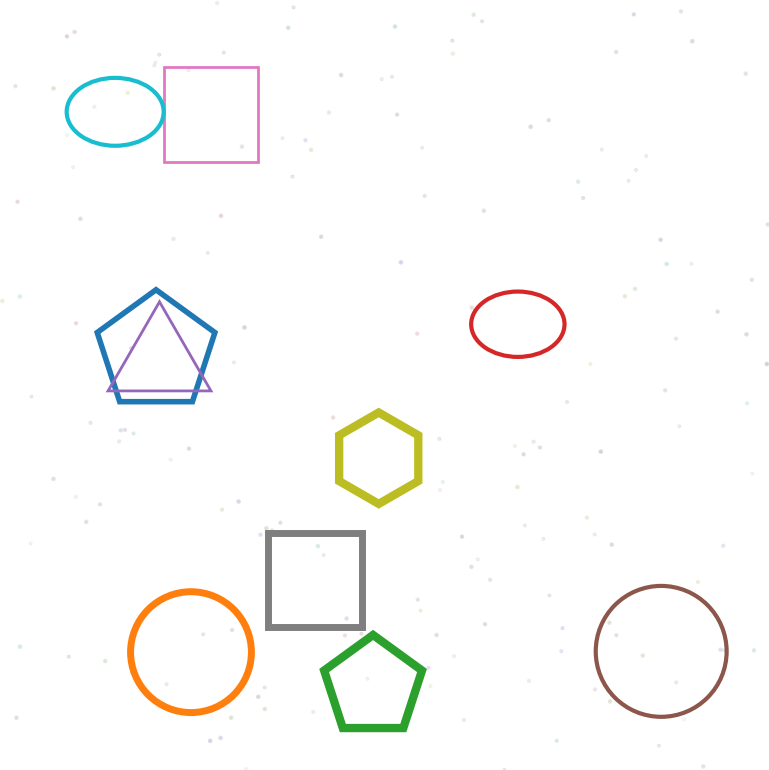[{"shape": "pentagon", "thickness": 2, "radius": 0.4, "center": [0.203, 0.543]}, {"shape": "circle", "thickness": 2.5, "radius": 0.39, "center": [0.248, 0.153]}, {"shape": "pentagon", "thickness": 3, "radius": 0.33, "center": [0.485, 0.109]}, {"shape": "oval", "thickness": 1.5, "radius": 0.3, "center": [0.673, 0.579]}, {"shape": "triangle", "thickness": 1, "radius": 0.39, "center": [0.207, 0.531]}, {"shape": "circle", "thickness": 1.5, "radius": 0.42, "center": [0.859, 0.154]}, {"shape": "square", "thickness": 1, "radius": 0.31, "center": [0.274, 0.851]}, {"shape": "square", "thickness": 2.5, "radius": 0.31, "center": [0.409, 0.247]}, {"shape": "hexagon", "thickness": 3, "radius": 0.3, "center": [0.492, 0.405]}, {"shape": "oval", "thickness": 1.5, "radius": 0.31, "center": [0.15, 0.855]}]